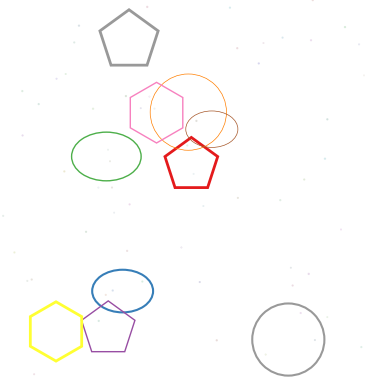[{"shape": "pentagon", "thickness": 2, "radius": 0.36, "center": [0.497, 0.571]}, {"shape": "oval", "thickness": 1.5, "radius": 0.4, "center": [0.319, 0.244]}, {"shape": "oval", "thickness": 1, "radius": 0.45, "center": [0.276, 0.594]}, {"shape": "pentagon", "thickness": 1, "radius": 0.36, "center": [0.281, 0.146]}, {"shape": "circle", "thickness": 0.5, "radius": 0.5, "center": [0.489, 0.709]}, {"shape": "hexagon", "thickness": 2, "radius": 0.39, "center": [0.145, 0.139]}, {"shape": "oval", "thickness": 0.5, "radius": 0.34, "center": [0.55, 0.664]}, {"shape": "hexagon", "thickness": 1, "radius": 0.39, "center": [0.407, 0.707]}, {"shape": "circle", "thickness": 1.5, "radius": 0.47, "center": [0.749, 0.118]}, {"shape": "pentagon", "thickness": 2, "radius": 0.4, "center": [0.335, 0.895]}]